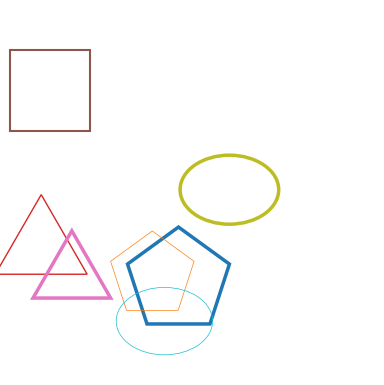[{"shape": "pentagon", "thickness": 2.5, "radius": 0.7, "center": [0.464, 0.271]}, {"shape": "pentagon", "thickness": 0.5, "radius": 0.57, "center": [0.396, 0.286]}, {"shape": "triangle", "thickness": 1, "radius": 0.69, "center": [0.107, 0.357]}, {"shape": "square", "thickness": 1.5, "radius": 0.52, "center": [0.13, 0.765]}, {"shape": "triangle", "thickness": 2.5, "radius": 0.58, "center": [0.187, 0.284]}, {"shape": "oval", "thickness": 2.5, "radius": 0.64, "center": [0.596, 0.507]}, {"shape": "oval", "thickness": 0.5, "radius": 0.63, "center": [0.427, 0.166]}]